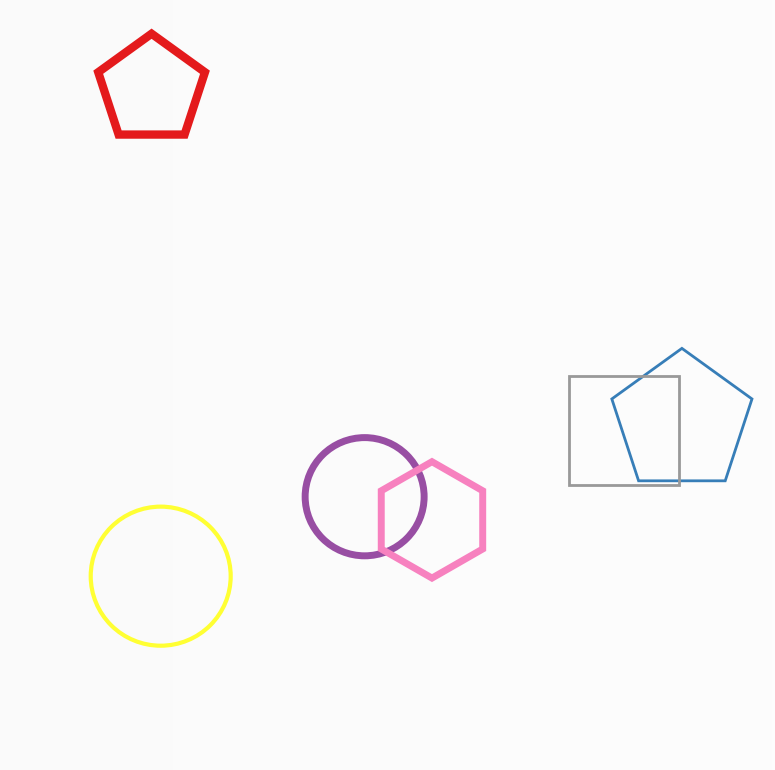[{"shape": "pentagon", "thickness": 3, "radius": 0.36, "center": [0.196, 0.884]}, {"shape": "pentagon", "thickness": 1, "radius": 0.48, "center": [0.88, 0.452]}, {"shape": "circle", "thickness": 2.5, "radius": 0.38, "center": [0.471, 0.355]}, {"shape": "circle", "thickness": 1.5, "radius": 0.45, "center": [0.207, 0.252]}, {"shape": "hexagon", "thickness": 2.5, "radius": 0.38, "center": [0.557, 0.325]}, {"shape": "square", "thickness": 1, "radius": 0.35, "center": [0.805, 0.441]}]